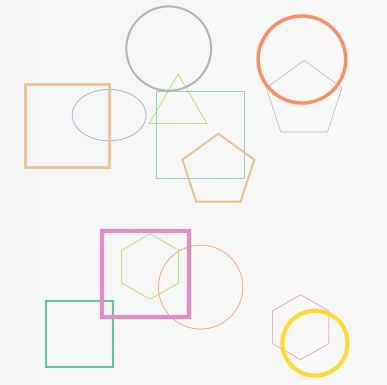[{"shape": "square", "thickness": 1.5, "radius": 0.43, "center": [0.205, 0.133]}, {"shape": "square", "thickness": 0.5, "radius": 0.57, "center": [0.516, 0.651]}, {"shape": "circle", "thickness": 0.5, "radius": 0.54, "center": [0.518, 0.254]}, {"shape": "circle", "thickness": 2.5, "radius": 0.56, "center": [0.779, 0.846]}, {"shape": "oval", "thickness": 0.5, "radius": 0.48, "center": [0.282, 0.701]}, {"shape": "hexagon", "thickness": 0.5, "radius": 0.42, "center": [0.776, 0.15]}, {"shape": "square", "thickness": 3, "radius": 0.56, "center": [0.374, 0.288]}, {"shape": "triangle", "thickness": 0.5, "radius": 0.43, "center": [0.46, 0.722]}, {"shape": "hexagon", "thickness": 0.5, "radius": 0.42, "center": [0.388, 0.308]}, {"shape": "circle", "thickness": 3, "radius": 0.42, "center": [0.813, 0.109]}, {"shape": "square", "thickness": 2, "radius": 0.54, "center": [0.173, 0.673]}, {"shape": "pentagon", "thickness": 1.5, "radius": 0.49, "center": [0.564, 0.555]}, {"shape": "circle", "thickness": 1.5, "radius": 0.55, "center": [0.435, 0.874]}, {"shape": "pentagon", "thickness": 0.5, "radius": 0.51, "center": [0.785, 0.74]}]